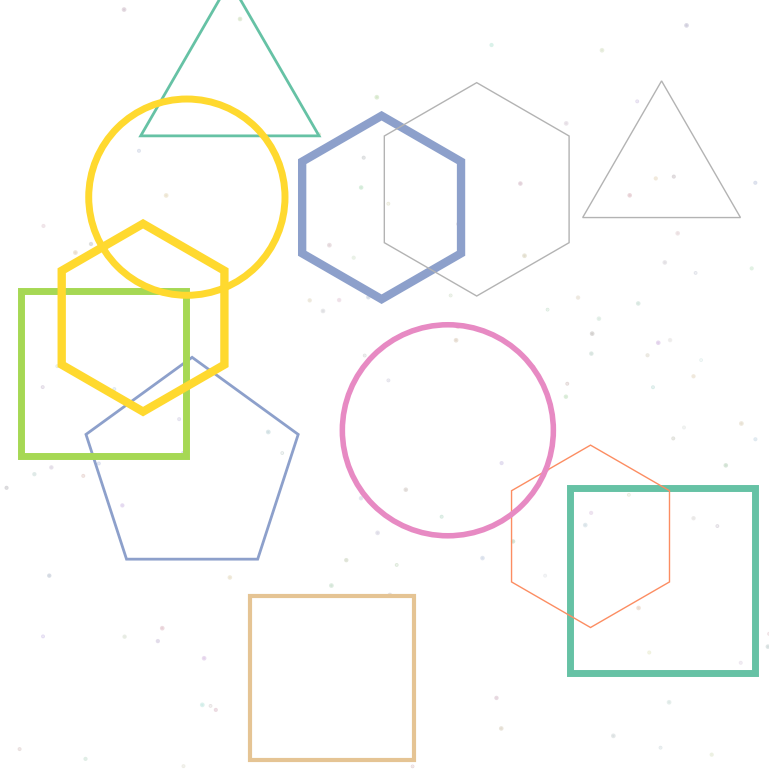[{"shape": "triangle", "thickness": 1, "radius": 0.67, "center": [0.299, 0.89]}, {"shape": "square", "thickness": 2.5, "radius": 0.6, "center": [0.861, 0.246]}, {"shape": "hexagon", "thickness": 0.5, "radius": 0.59, "center": [0.767, 0.303]}, {"shape": "hexagon", "thickness": 3, "radius": 0.6, "center": [0.496, 0.731]}, {"shape": "pentagon", "thickness": 1, "radius": 0.72, "center": [0.249, 0.391]}, {"shape": "circle", "thickness": 2, "radius": 0.69, "center": [0.582, 0.441]}, {"shape": "square", "thickness": 2.5, "radius": 0.54, "center": [0.135, 0.515]}, {"shape": "hexagon", "thickness": 3, "radius": 0.61, "center": [0.186, 0.587]}, {"shape": "circle", "thickness": 2.5, "radius": 0.64, "center": [0.243, 0.744]}, {"shape": "square", "thickness": 1.5, "radius": 0.53, "center": [0.431, 0.12]}, {"shape": "hexagon", "thickness": 0.5, "radius": 0.69, "center": [0.619, 0.754]}, {"shape": "triangle", "thickness": 0.5, "radius": 0.59, "center": [0.859, 0.777]}]